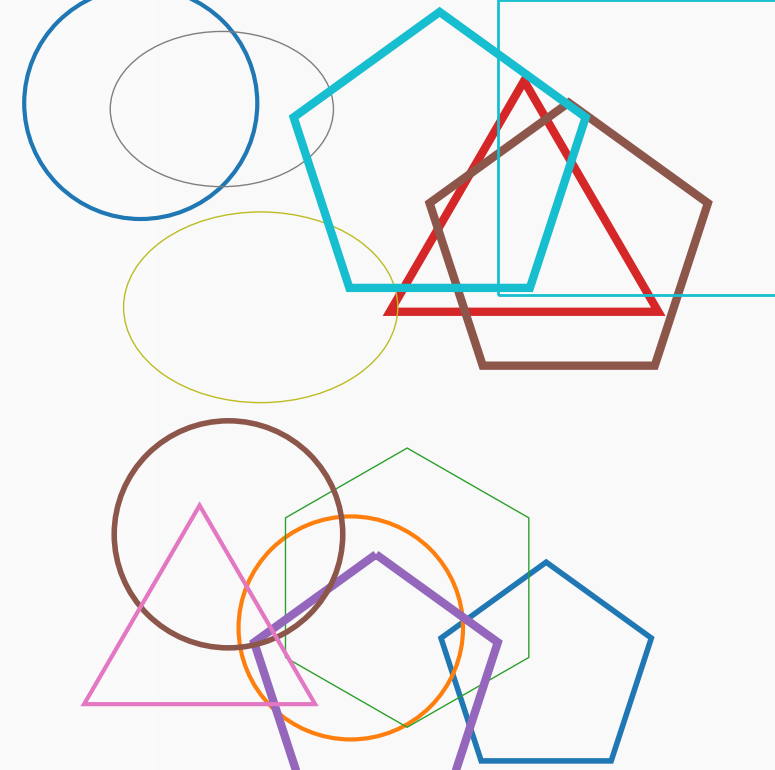[{"shape": "pentagon", "thickness": 2, "radius": 0.71, "center": [0.705, 0.127]}, {"shape": "circle", "thickness": 1.5, "radius": 0.75, "center": [0.182, 0.866]}, {"shape": "circle", "thickness": 1.5, "radius": 0.72, "center": [0.453, 0.185]}, {"shape": "hexagon", "thickness": 0.5, "radius": 0.91, "center": [0.525, 0.237]}, {"shape": "triangle", "thickness": 3, "radius": 1.0, "center": [0.676, 0.695]}, {"shape": "pentagon", "thickness": 3, "radius": 0.83, "center": [0.485, 0.115]}, {"shape": "circle", "thickness": 2, "radius": 0.74, "center": [0.295, 0.306]}, {"shape": "pentagon", "thickness": 3, "radius": 0.94, "center": [0.734, 0.678]}, {"shape": "triangle", "thickness": 1.5, "radius": 0.86, "center": [0.258, 0.172]}, {"shape": "oval", "thickness": 0.5, "radius": 0.72, "center": [0.286, 0.858]}, {"shape": "oval", "thickness": 0.5, "radius": 0.88, "center": [0.336, 0.601]}, {"shape": "square", "thickness": 1, "radius": 0.96, "center": [0.834, 0.809]}, {"shape": "pentagon", "thickness": 3, "radius": 0.99, "center": [0.567, 0.786]}]